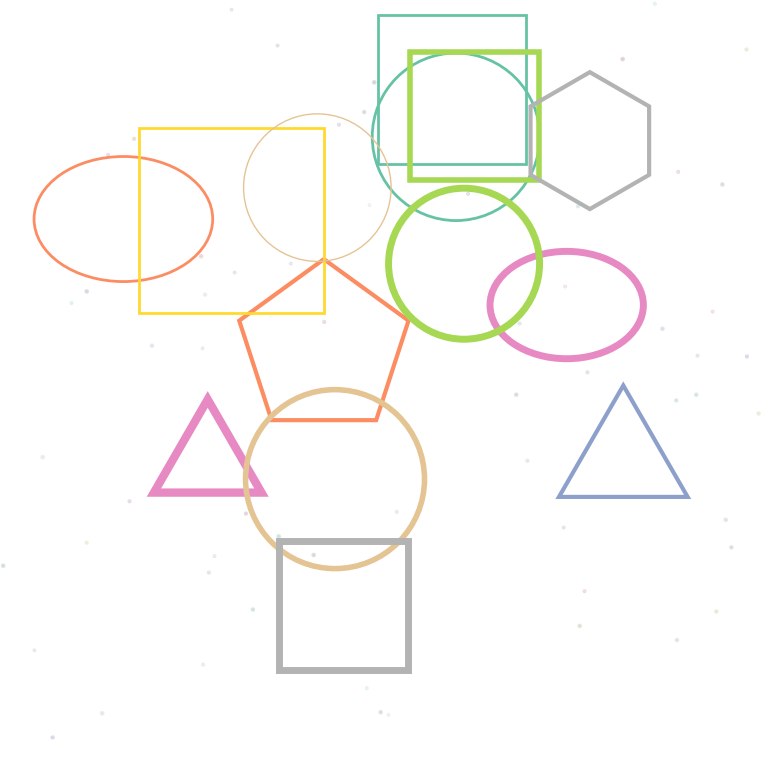[{"shape": "circle", "thickness": 1, "radius": 0.54, "center": [0.592, 0.822]}, {"shape": "square", "thickness": 1, "radius": 0.48, "center": [0.587, 0.884]}, {"shape": "oval", "thickness": 1, "radius": 0.58, "center": [0.16, 0.716]}, {"shape": "pentagon", "thickness": 1.5, "radius": 0.58, "center": [0.421, 0.548]}, {"shape": "triangle", "thickness": 1.5, "radius": 0.48, "center": [0.809, 0.403]}, {"shape": "oval", "thickness": 2.5, "radius": 0.5, "center": [0.736, 0.604]}, {"shape": "triangle", "thickness": 3, "radius": 0.4, "center": [0.27, 0.401]}, {"shape": "square", "thickness": 2, "radius": 0.42, "center": [0.616, 0.849]}, {"shape": "circle", "thickness": 2.5, "radius": 0.49, "center": [0.603, 0.658]}, {"shape": "square", "thickness": 1, "radius": 0.6, "center": [0.301, 0.714]}, {"shape": "circle", "thickness": 2, "radius": 0.58, "center": [0.435, 0.378]}, {"shape": "circle", "thickness": 0.5, "radius": 0.48, "center": [0.412, 0.756]}, {"shape": "square", "thickness": 2.5, "radius": 0.42, "center": [0.446, 0.214]}, {"shape": "hexagon", "thickness": 1.5, "radius": 0.44, "center": [0.766, 0.817]}]